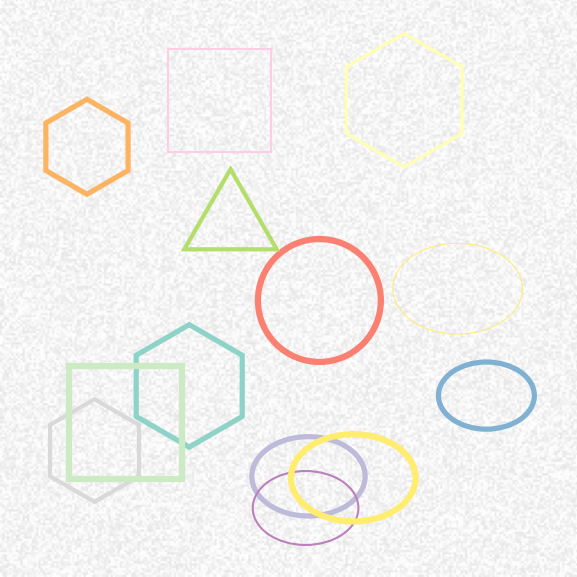[{"shape": "hexagon", "thickness": 2.5, "radius": 0.53, "center": [0.328, 0.331]}, {"shape": "hexagon", "thickness": 1.5, "radius": 0.58, "center": [0.7, 0.826]}, {"shape": "oval", "thickness": 2.5, "radius": 0.49, "center": [0.534, 0.174]}, {"shape": "circle", "thickness": 3, "radius": 0.53, "center": [0.553, 0.479]}, {"shape": "oval", "thickness": 2.5, "radius": 0.42, "center": [0.842, 0.314]}, {"shape": "hexagon", "thickness": 2.5, "radius": 0.41, "center": [0.151, 0.745]}, {"shape": "triangle", "thickness": 2, "radius": 0.46, "center": [0.399, 0.614]}, {"shape": "square", "thickness": 1, "radius": 0.45, "center": [0.38, 0.825]}, {"shape": "hexagon", "thickness": 2, "radius": 0.44, "center": [0.164, 0.219]}, {"shape": "oval", "thickness": 1, "radius": 0.46, "center": [0.529, 0.12]}, {"shape": "square", "thickness": 3, "radius": 0.49, "center": [0.217, 0.268]}, {"shape": "oval", "thickness": 0.5, "radius": 0.56, "center": [0.792, 0.499]}, {"shape": "oval", "thickness": 3, "radius": 0.54, "center": [0.612, 0.172]}]